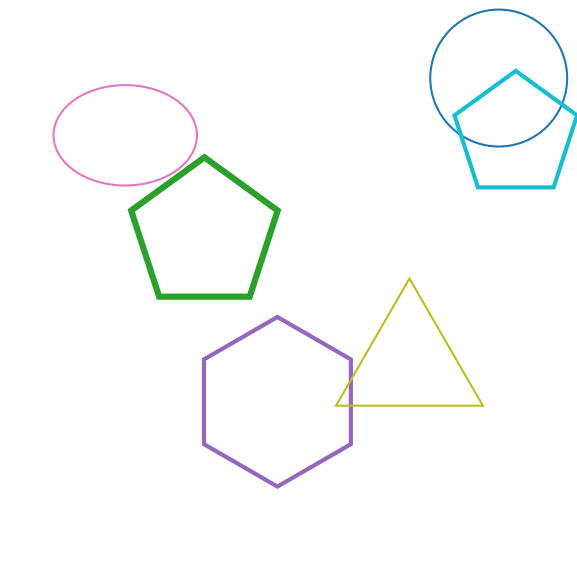[{"shape": "circle", "thickness": 1, "radius": 0.59, "center": [0.864, 0.864]}, {"shape": "pentagon", "thickness": 3, "radius": 0.67, "center": [0.354, 0.593]}, {"shape": "hexagon", "thickness": 2, "radius": 0.73, "center": [0.48, 0.303]}, {"shape": "oval", "thickness": 1, "radius": 0.62, "center": [0.217, 0.765]}, {"shape": "triangle", "thickness": 1, "radius": 0.73, "center": [0.709, 0.37]}, {"shape": "pentagon", "thickness": 2, "radius": 0.56, "center": [0.893, 0.765]}]